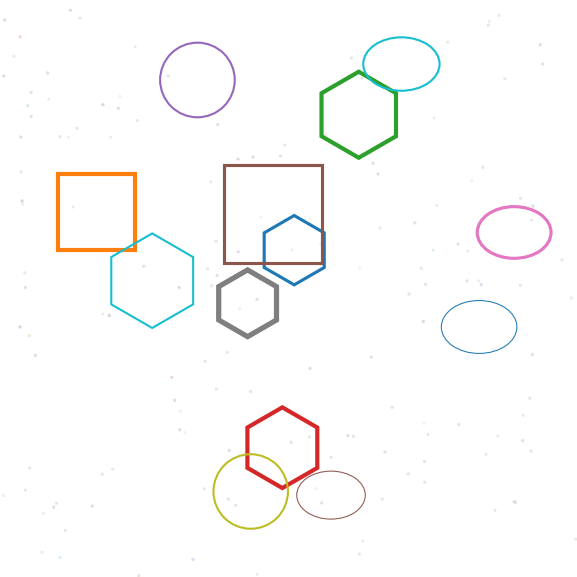[{"shape": "hexagon", "thickness": 1.5, "radius": 0.3, "center": [0.509, 0.566]}, {"shape": "oval", "thickness": 0.5, "radius": 0.33, "center": [0.83, 0.433]}, {"shape": "square", "thickness": 2, "radius": 0.33, "center": [0.167, 0.632]}, {"shape": "hexagon", "thickness": 2, "radius": 0.37, "center": [0.621, 0.8]}, {"shape": "hexagon", "thickness": 2, "radius": 0.35, "center": [0.489, 0.224]}, {"shape": "circle", "thickness": 1, "radius": 0.32, "center": [0.342, 0.861]}, {"shape": "square", "thickness": 1.5, "radius": 0.42, "center": [0.472, 0.629]}, {"shape": "oval", "thickness": 0.5, "radius": 0.3, "center": [0.573, 0.142]}, {"shape": "oval", "thickness": 1.5, "radius": 0.32, "center": [0.89, 0.597]}, {"shape": "hexagon", "thickness": 2.5, "radius": 0.29, "center": [0.429, 0.474]}, {"shape": "circle", "thickness": 1, "radius": 0.32, "center": [0.434, 0.148]}, {"shape": "oval", "thickness": 1, "radius": 0.33, "center": [0.695, 0.888]}, {"shape": "hexagon", "thickness": 1, "radius": 0.41, "center": [0.264, 0.513]}]